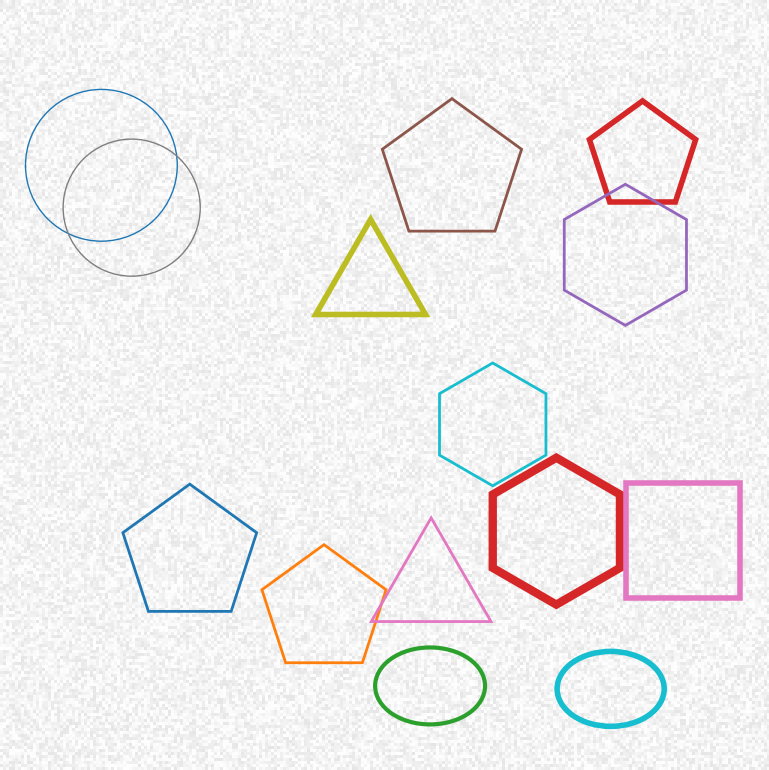[{"shape": "circle", "thickness": 0.5, "radius": 0.49, "center": [0.132, 0.785]}, {"shape": "pentagon", "thickness": 1, "radius": 0.46, "center": [0.246, 0.28]}, {"shape": "pentagon", "thickness": 1, "radius": 0.42, "center": [0.421, 0.208]}, {"shape": "oval", "thickness": 1.5, "radius": 0.36, "center": [0.559, 0.109]}, {"shape": "pentagon", "thickness": 2, "radius": 0.36, "center": [0.834, 0.796]}, {"shape": "hexagon", "thickness": 3, "radius": 0.48, "center": [0.723, 0.31]}, {"shape": "hexagon", "thickness": 1, "radius": 0.46, "center": [0.812, 0.669]}, {"shape": "pentagon", "thickness": 1, "radius": 0.48, "center": [0.587, 0.777]}, {"shape": "square", "thickness": 2, "radius": 0.37, "center": [0.887, 0.299]}, {"shape": "triangle", "thickness": 1, "radius": 0.45, "center": [0.56, 0.238]}, {"shape": "circle", "thickness": 0.5, "radius": 0.45, "center": [0.171, 0.73]}, {"shape": "triangle", "thickness": 2, "radius": 0.41, "center": [0.481, 0.633]}, {"shape": "oval", "thickness": 2, "radius": 0.35, "center": [0.793, 0.105]}, {"shape": "hexagon", "thickness": 1, "radius": 0.4, "center": [0.64, 0.449]}]